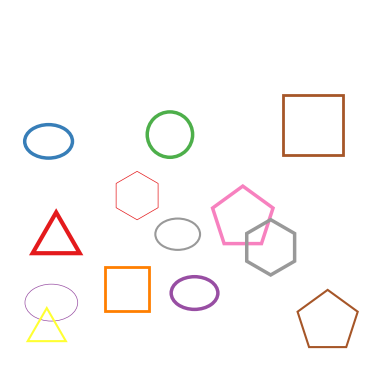[{"shape": "triangle", "thickness": 3, "radius": 0.35, "center": [0.146, 0.378]}, {"shape": "hexagon", "thickness": 0.5, "radius": 0.31, "center": [0.356, 0.492]}, {"shape": "oval", "thickness": 2.5, "radius": 0.31, "center": [0.126, 0.633]}, {"shape": "circle", "thickness": 2.5, "radius": 0.29, "center": [0.441, 0.65]}, {"shape": "oval", "thickness": 0.5, "radius": 0.34, "center": [0.133, 0.214]}, {"shape": "oval", "thickness": 2.5, "radius": 0.3, "center": [0.505, 0.239]}, {"shape": "square", "thickness": 2, "radius": 0.29, "center": [0.33, 0.249]}, {"shape": "triangle", "thickness": 1.5, "radius": 0.29, "center": [0.122, 0.143]}, {"shape": "square", "thickness": 2, "radius": 0.39, "center": [0.813, 0.675]}, {"shape": "pentagon", "thickness": 1.5, "radius": 0.41, "center": [0.851, 0.165]}, {"shape": "pentagon", "thickness": 2.5, "radius": 0.41, "center": [0.631, 0.434]}, {"shape": "hexagon", "thickness": 2.5, "radius": 0.36, "center": [0.703, 0.358]}, {"shape": "oval", "thickness": 1.5, "radius": 0.29, "center": [0.462, 0.392]}]